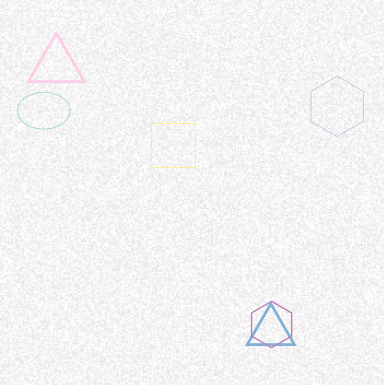[{"shape": "oval", "thickness": 0.5, "radius": 0.34, "center": [0.114, 0.712]}, {"shape": "hexagon", "thickness": 0.5, "radius": 0.39, "center": [0.876, 0.724]}, {"shape": "triangle", "thickness": 2, "radius": 0.35, "center": [0.703, 0.14]}, {"shape": "triangle", "thickness": 2, "radius": 0.42, "center": [0.146, 0.83]}, {"shape": "hexagon", "thickness": 1, "radius": 0.3, "center": [0.705, 0.157]}, {"shape": "square", "thickness": 0.5, "radius": 0.29, "center": [0.45, 0.624]}]